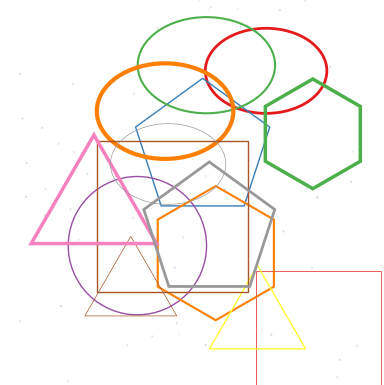[{"shape": "oval", "thickness": 2, "radius": 0.79, "center": [0.691, 0.816]}, {"shape": "square", "thickness": 0.5, "radius": 0.81, "center": [0.828, 0.134]}, {"shape": "pentagon", "thickness": 1, "radius": 0.92, "center": [0.526, 0.613]}, {"shape": "hexagon", "thickness": 2.5, "radius": 0.71, "center": [0.813, 0.652]}, {"shape": "oval", "thickness": 1.5, "radius": 0.89, "center": [0.536, 0.831]}, {"shape": "circle", "thickness": 1, "radius": 0.9, "center": [0.357, 0.362]}, {"shape": "hexagon", "thickness": 1.5, "radius": 0.87, "center": [0.561, 0.342]}, {"shape": "oval", "thickness": 3, "radius": 0.89, "center": [0.429, 0.711]}, {"shape": "triangle", "thickness": 1, "radius": 0.72, "center": [0.669, 0.166]}, {"shape": "triangle", "thickness": 0.5, "radius": 0.69, "center": [0.34, 0.248]}, {"shape": "square", "thickness": 1, "radius": 0.98, "center": [0.449, 0.437]}, {"shape": "triangle", "thickness": 2.5, "radius": 0.94, "center": [0.244, 0.461]}, {"shape": "oval", "thickness": 0.5, "radius": 0.75, "center": [0.437, 0.574]}, {"shape": "pentagon", "thickness": 2, "radius": 0.89, "center": [0.544, 0.401]}]